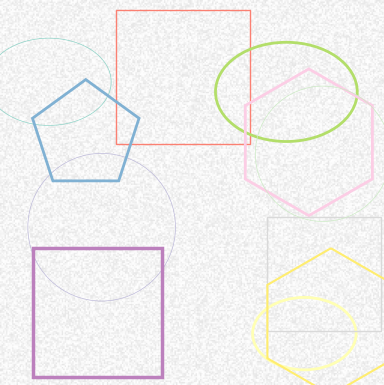[{"shape": "oval", "thickness": 0.5, "radius": 0.81, "center": [0.127, 0.788]}, {"shape": "oval", "thickness": 2, "radius": 0.67, "center": [0.791, 0.133]}, {"shape": "circle", "thickness": 0.5, "radius": 0.96, "center": [0.264, 0.41]}, {"shape": "square", "thickness": 1, "radius": 0.87, "center": [0.476, 0.8]}, {"shape": "pentagon", "thickness": 2, "radius": 0.73, "center": [0.223, 0.648]}, {"shape": "oval", "thickness": 2, "radius": 0.92, "center": [0.744, 0.761]}, {"shape": "hexagon", "thickness": 2, "radius": 0.95, "center": [0.802, 0.63]}, {"shape": "square", "thickness": 1, "radius": 0.74, "center": [0.841, 0.288]}, {"shape": "square", "thickness": 2.5, "radius": 0.84, "center": [0.253, 0.189]}, {"shape": "circle", "thickness": 0.5, "radius": 0.88, "center": [0.839, 0.601]}, {"shape": "hexagon", "thickness": 1.5, "radius": 0.95, "center": [0.859, 0.165]}]